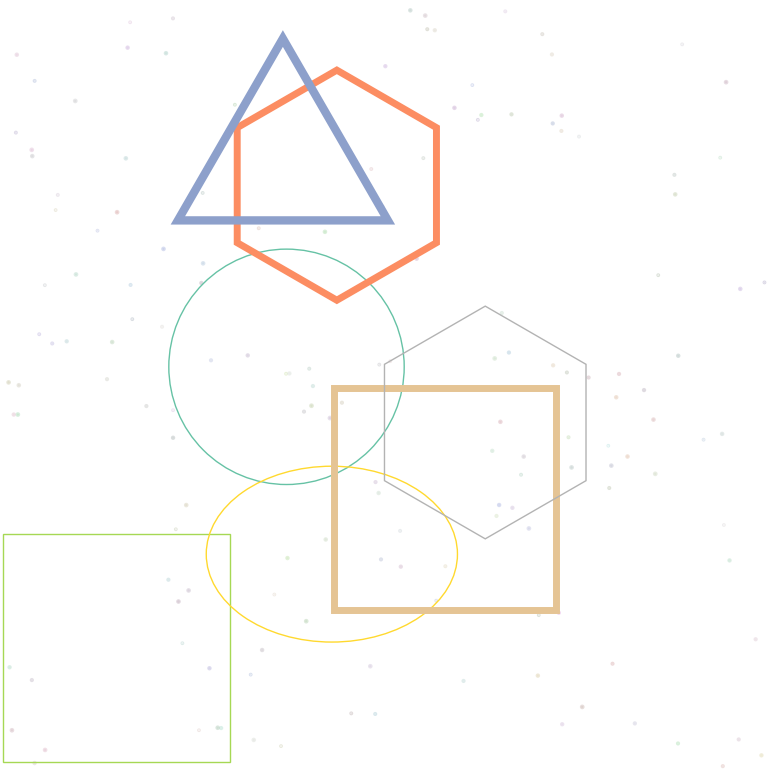[{"shape": "circle", "thickness": 0.5, "radius": 0.76, "center": [0.372, 0.524]}, {"shape": "hexagon", "thickness": 2.5, "radius": 0.75, "center": [0.437, 0.759]}, {"shape": "triangle", "thickness": 3, "radius": 0.79, "center": [0.367, 0.792]}, {"shape": "square", "thickness": 0.5, "radius": 0.74, "center": [0.152, 0.159]}, {"shape": "oval", "thickness": 0.5, "radius": 0.82, "center": [0.431, 0.28]}, {"shape": "square", "thickness": 2.5, "radius": 0.72, "center": [0.578, 0.352]}, {"shape": "hexagon", "thickness": 0.5, "radius": 0.76, "center": [0.63, 0.451]}]